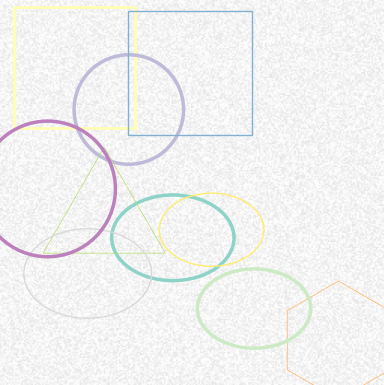[{"shape": "oval", "thickness": 2.5, "radius": 0.79, "center": [0.449, 0.382]}, {"shape": "square", "thickness": 2, "radius": 0.79, "center": [0.193, 0.825]}, {"shape": "circle", "thickness": 2.5, "radius": 0.71, "center": [0.335, 0.716]}, {"shape": "square", "thickness": 1, "radius": 0.8, "center": [0.492, 0.81]}, {"shape": "hexagon", "thickness": 0.5, "radius": 0.77, "center": [0.879, 0.116]}, {"shape": "triangle", "thickness": 0.5, "radius": 0.92, "center": [0.271, 0.434]}, {"shape": "oval", "thickness": 1, "radius": 0.83, "center": [0.228, 0.29]}, {"shape": "circle", "thickness": 2.5, "radius": 0.88, "center": [0.124, 0.509]}, {"shape": "oval", "thickness": 2.5, "radius": 0.74, "center": [0.66, 0.199]}, {"shape": "oval", "thickness": 1, "radius": 0.68, "center": [0.55, 0.403]}]